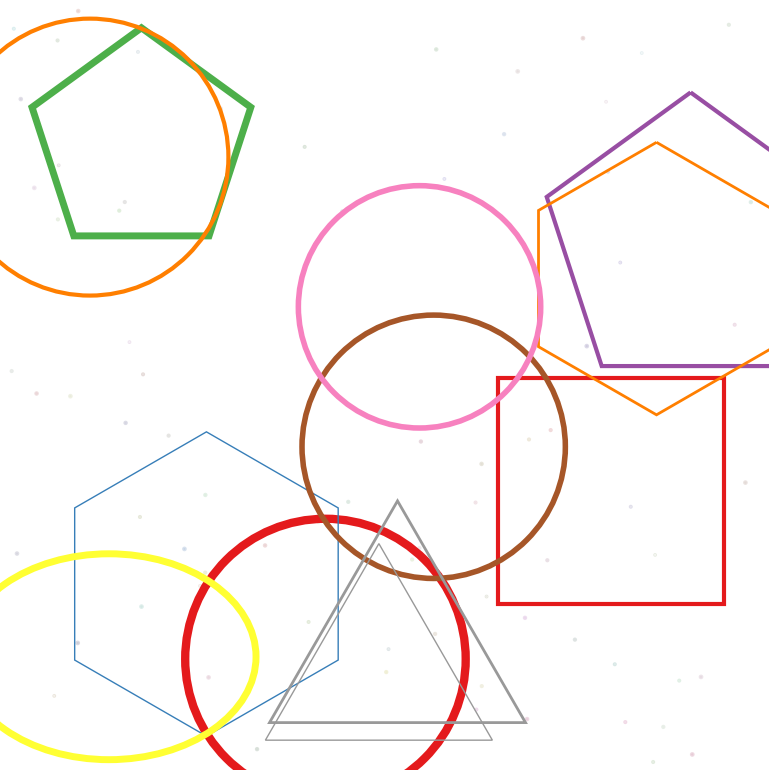[{"shape": "square", "thickness": 1.5, "radius": 0.73, "center": [0.793, 0.362]}, {"shape": "circle", "thickness": 3, "radius": 0.91, "center": [0.423, 0.144]}, {"shape": "hexagon", "thickness": 0.5, "radius": 0.99, "center": [0.268, 0.242]}, {"shape": "pentagon", "thickness": 2.5, "radius": 0.75, "center": [0.184, 0.814]}, {"shape": "pentagon", "thickness": 1.5, "radius": 0.98, "center": [0.897, 0.684]}, {"shape": "circle", "thickness": 1.5, "radius": 0.9, "center": [0.117, 0.796]}, {"shape": "hexagon", "thickness": 1, "radius": 0.88, "center": [0.853, 0.638]}, {"shape": "oval", "thickness": 2.5, "radius": 0.95, "center": [0.142, 0.147]}, {"shape": "circle", "thickness": 2, "radius": 0.86, "center": [0.563, 0.42]}, {"shape": "circle", "thickness": 2, "radius": 0.79, "center": [0.545, 0.602]}, {"shape": "triangle", "thickness": 1, "radius": 0.96, "center": [0.516, 0.158]}, {"shape": "triangle", "thickness": 0.5, "radius": 0.85, "center": [0.492, 0.124]}]